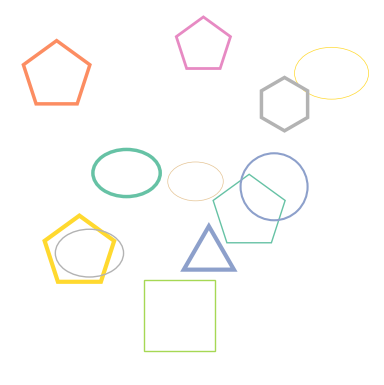[{"shape": "oval", "thickness": 2.5, "radius": 0.44, "center": [0.329, 0.551]}, {"shape": "pentagon", "thickness": 1, "radius": 0.49, "center": [0.647, 0.449]}, {"shape": "pentagon", "thickness": 2.5, "radius": 0.45, "center": [0.147, 0.804]}, {"shape": "circle", "thickness": 1.5, "radius": 0.44, "center": [0.712, 0.515]}, {"shape": "triangle", "thickness": 3, "radius": 0.38, "center": [0.542, 0.337]}, {"shape": "pentagon", "thickness": 2, "radius": 0.37, "center": [0.528, 0.882]}, {"shape": "square", "thickness": 1, "radius": 0.46, "center": [0.467, 0.181]}, {"shape": "oval", "thickness": 0.5, "radius": 0.48, "center": [0.861, 0.81]}, {"shape": "pentagon", "thickness": 3, "radius": 0.48, "center": [0.206, 0.345]}, {"shape": "oval", "thickness": 0.5, "radius": 0.36, "center": [0.508, 0.529]}, {"shape": "oval", "thickness": 1, "radius": 0.44, "center": [0.232, 0.343]}, {"shape": "hexagon", "thickness": 2.5, "radius": 0.35, "center": [0.739, 0.729]}]